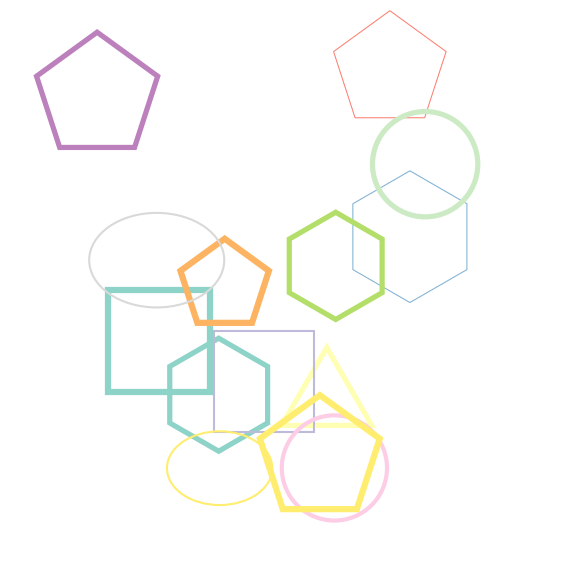[{"shape": "hexagon", "thickness": 2.5, "radius": 0.49, "center": [0.379, 0.316]}, {"shape": "square", "thickness": 3, "radius": 0.44, "center": [0.275, 0.408]}, {"shape": "triangle", "thickness": 2.5, "radius": 0.45, "center": [0.566, 0.307]}, {"shape": "square", "thickness": 1, "radius": 0.44, "center": [0.457, 0.338]}, {"shape": "pentagon", "thickness": 0.5, "radius": 0.51, "center": [0.675, 0.878]}, {"shape": "hexagon", "thickness": 0.5, "radius": 0.57, "center": [0.71, 0.589]}, {"shape": "pentagon", "thickness": 3, "radius": 0.4, "center": [0.389, 0.505]}, {"shape": "hexagon", "thickness": 2.5, "radius": 0.46, "center": [0.581, 0.539]}, {"shape": "circle", "thickness": 2, "radius": 0.46, "center": [0.579, 0.189]}, {"shape": "oval", "thickness": 1, "radius": 0.58, "center": [0.271, 0.549]}, {"shape": "pentagon", "thickness": 2.5, "radius": 0.55, "center": [0.168, 0.833]}, {"shape": "circle", "thickness": 2.5, "radius": 0.46, "center": [0.736, 0.715]}, {"shape": "oval", "thickness": 1, "radius": 0.46, "center": [0.38, 0.188]}, {"shape": "pentagon", "thickness": 3, "radius": 0.55, "center": [0.554, 0.206]}]